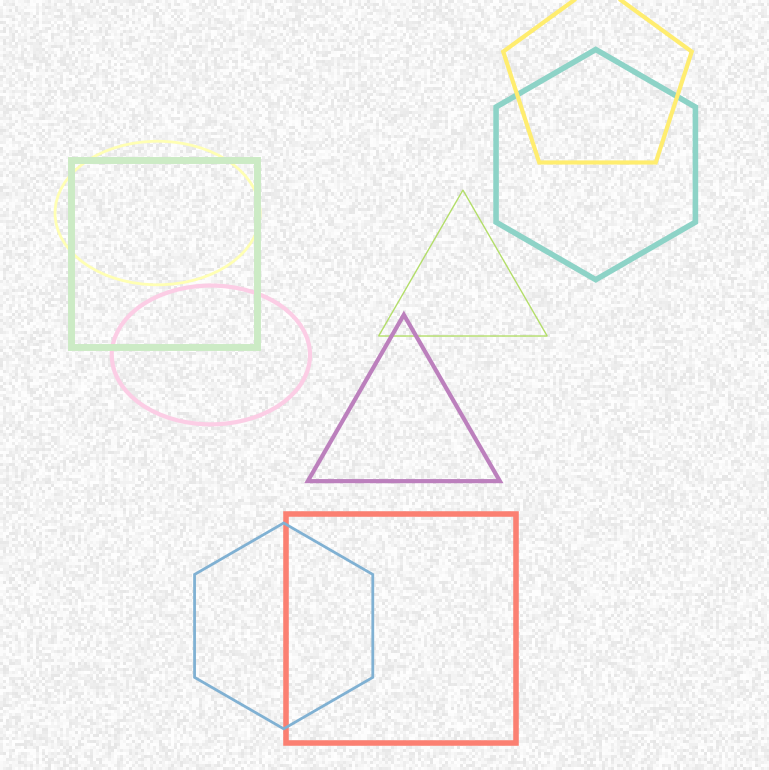[{"shape": "hexagon", "thickness": 2, "radius": 0.75, "center": [0.774, 0.786]}, {"shape": "oval", "thickness": 1, "radius": 0.67, "center": [0.205, 0.723]}, {"shape": "square", "thickness": 2, "radius": 0.75, "center": [0.521, 0.184]}, {"shape": "hexagon", "thickness": 1, "radius": 0.67, "center": [0.368, 0.187]}, {"shape": "triangle", "thickness": 0.5, "radius": 0.63, "center": [0.601, 0.627]}, {"shape": "oval", "thickness": 1.5, "radius": 0.64, "center": [0.274, 0.539]}, {"shape": "triangle", "thickness": 1.5, "radius": 0.72, "center": [0.524, 0.447]}, {"shape": "square", "thickness": 2.5, "radius": 0.61, "center": [0.213, 0.671]}, {"shape": "pentagon", "thickness": 1.5, "radius": 0.64, "center": [0.776, 0.893]}]